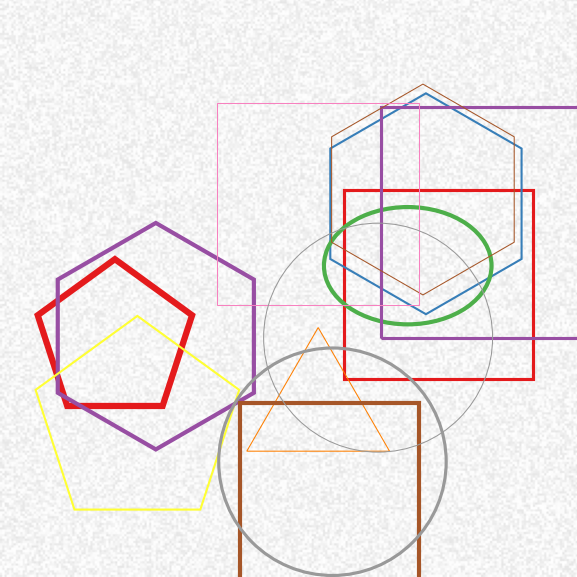[{"shape": "pentagon", "thickness": 3, "radius": 0.7, "center": [0.199, 0.41]}, {"shape": "square", "thickness": 1.5, "radius": 0.82, "center": [0.76, 0.506]}, {"shape": "hexagon", "thickness": 1, "radius": 0.96, "center": [0.738, 0.646]}, {"shape": "oval", "thickness": 2, "radius": 0.73, "center": [0.706, 0.539]}, {"shape": "square", "thickness": 1.5, "radius": 1.0, "center": [0.859, 0.613]}, {"shape": "hexagon", "thickness": 2, "radius": 0.98, "center": [0.27, 0.417]}, {"shape": "triangle", "thickness": 0.5, "radius": 0.71, "center": [0.551, 0.289]}, {"shape": "pentagon", "thickness": 1, "radius": 0.93, "center": [0.238, 0.267]}, {"shape": "square", "thickness": 2, "radius": 0.77, "center": [0.57, 0.147]}, {"shape": "hexagon", "thickness": 0.5, "radius": 0.91, "center": [0.732, 0.671]}, {"shape": "square", "thickness": 0.5, "radius": 0.87, "center": [0.551, 0.646]}, {"shape": "circle", "thickness": 1.5, "radius": 0.98, "center": [0.576, 0.2]}, {"shape": "circle", "thickness": 0.5, "radius": 0.99, "center": [0.655, 0.414]}]